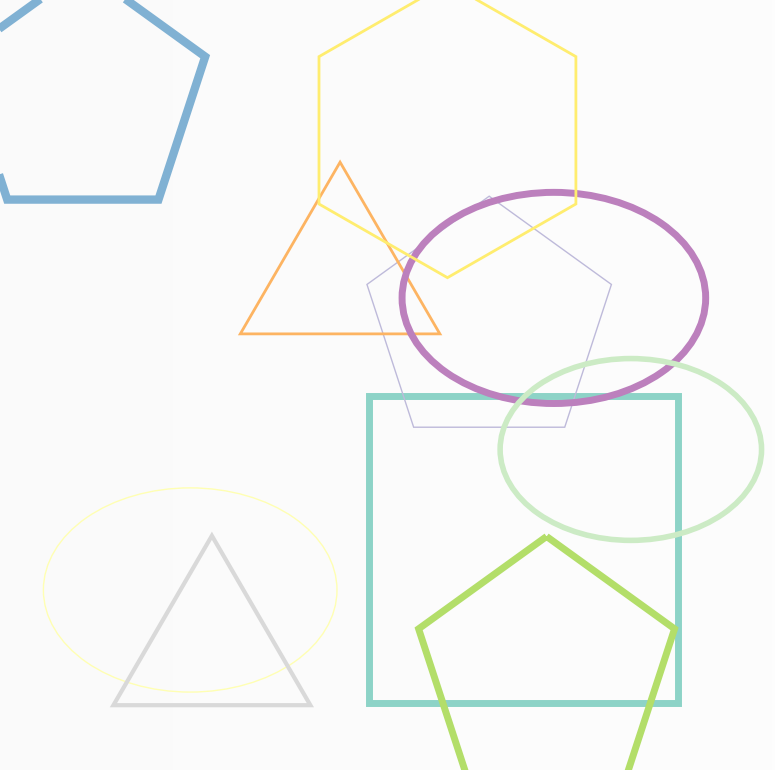[{"shape": "square", "thickness": 2.5, "radius": 1.0, "center": [0.676, 0.286]}, {"shape": "oval", "thickness": 0.5, "radius": 0.95, "center": [0.245, 0.234]}, {"shape": "pentagon", "thickness": 0.5, "radius": 0.83, "center": [0.631, 0.579]}, {"shape": "pentagon", "thickness": 3, "radius": 0.83, "center": [0.107, 0.875]}, {"shape": "triangle", "thickness": 1, "radius": 0.74, "center": [0.439, 0.641]}, {"shape": "pentagon", "thickness": 2.5, "radius": 0.87, "center": [0.705, 0.13]}, {"shape": "triangle", "thickness": 1.5, "radius": 0.73, "center": [0.273, 0.158]}, {"shape": "oval", "thickness": 2.5, "radius": 0.98, "center": [0.715, 0.613]}, {"shape": "oval", "thickness": 2, "radius": 0.84, "center": [0.814, 0.416]}, {"shape": "hexagon", "thickness": 1, "radius": 0.96, "center": [0.577, 0.831]}]